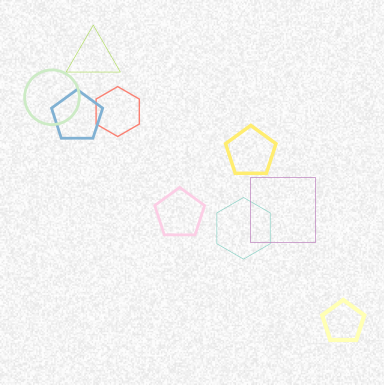[{"shape": "hexagon", "thickness": 0.5, "radius": 0.4, "center": [0.633, 0.407]}, {"shape": "pentagon", "thickness": 3, "radius": 0.29, "center": [0.892, 0.163]}, {"shape": "hexagon", "thickness": 1, "radius": 0.32, "center": [0.306, 0.71]}, {"shape": "pentagon", "thickness": 2, "radius": 0.35, "center": [0.2, 0.698]}, {"shape": "triangle", "thickness": 0.5, "radius": 0.41, "center": [0.242, 0.853]}, {"shape": "pentagon", "thickness": 2, "radius": 0.34, "center": [0.467, 0.445]}, {"shape": "square", "thickness": 0.5, "radius": 0.42, "center": [0.733, 0.456]}, {"shape": "circle", "thickness": 2, "radius": 0.36, "center": [0.135, 0.747]}, {"shape": "pentagon", "thickness": 2.5, "radius": 0.34, "center": [0.651, 0.605]}]